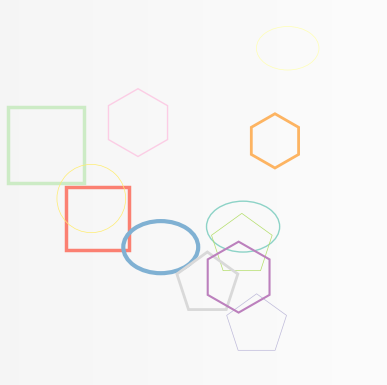[{"shape": "oval", "thickness": 1, "radius": 0.47, "center": [0.627, 0.411]}, {"shape": "oval", "thickness": 0.5, "radius": 0.4, "center": [0.742, 0.875]}, {"shape": "pentagon", "thickness": 0.5, "radius": 0.41, "center": [0.662, 0.156]}, {"shape": "square", "thickness": 2.5, "radius": 0.41, "center": [0.252, 0.432]}, {"shape": "oval", "thickness": 3, "radius": 0.48, "center": [0.415, 0.358]}, {"shape": "hexagon", "thickness": 2, "radius": 0.35, "center": [0.71, 0.634]}, {"shape": "pentagon", "thickness": 0.5, "radius": 0.41, "center": [0.624, 0.364]}, {"shape": "hexagon", "thickness": 1, "radius": 0.44, "center": [0.356, 0.682]}, {"shape": "pentagon", "thickness": 2, "radius": 0.41, "center": [0.535, 0.263]}, {"shape": "hexagon", "thickness": 1.5, "radius": 0.46, "center": [0.616, 0.28]}, {"shape": "square", "thickness": 2.5, "radius": 0.49, "center": [0.118, 0.623]}, {"shape": "circle", "thickness": 0.5, "radius": 0.44, "center": [0.236, 0.484]}]